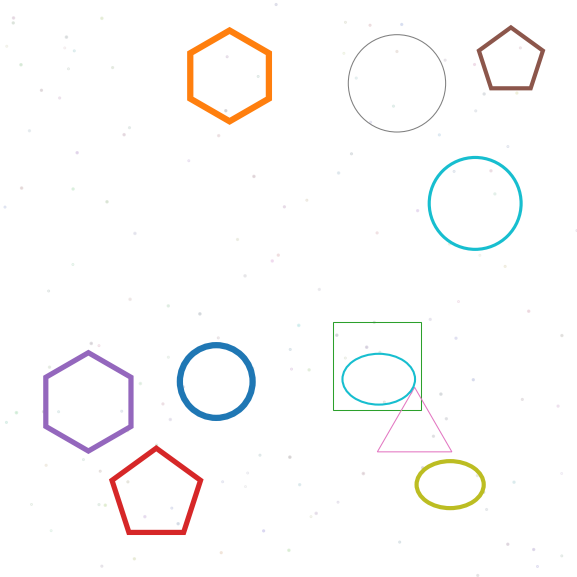[{"shape": "circle", "thickness": 3, "radius": 0.31, "center": [0.374, 0.338]}, {"shape": "hexagon", "thickness": 3, "radius": 0.39, "center": [0.398, 0.868]}, {"shape": "square", "thickness": 0.5, "radius": 0.38, "center": [0.653, 0.365]}, {"shape": "pentagon", "thickness": 2.5, "radius": 0.4, "center": [0.271, 0.142]}, {"shape": "hexagon", "thickness": 2.5, "radius": 0.43, "center": [0.153, 0.303]}, {"shape": "pentagon", "thickness": 2, "radius": 0.29, "center": [0.885, 0.893]}, {"shape": "triangle", "thickness": 0.5, "radius": 0.37, "center": [0.718, 0.254]}, {"shape": "circle", "thickness": 0.5, "radius": 0.42, "center": [0.687, 0.855]}, {"shape": "oval", "thickness": 2, "radius": 0.29, "center": [0.779, 0.16]}, {"shape": "circle", "thickness": 1.5, "radius": 0.4, "center": [0.823, 0.647]}, {"shape": "oval", "thickness": 1, "radius": 0.31, "center": [0.656, 0.343]}]